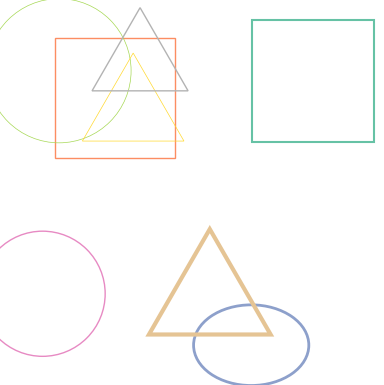[{"shape": "square", "thickness": 1.5, "radius": 0.79, "center": [0.813, 0.79]}, {"shape": "square", "thickness": 1, "radius": 0.78, "center": [0.298, 0.746]}, {"shape": "oval", "thickness": 2, "radius": 0.75, "center": [0.652, 0.103]}, {"shape": "circle", "thickness": 1, "radius": 0.81, "center": [0.111, 0.237]}, {"shape": "circle", "thickness": 0.5, "radius": 0.94, "center": [0.153, 0.816]}, {"shape": "triangle", "thickness": 0.5, "radius": 0.76, "center": [0.346, 0.71]}, {"shape": "triangle", "thickness": 3, "radius": 0.91, "center": [0.545, 0.222]}, {"shape": "triangle", "thickness": 1, "radius": 0.72, "center": [0.364, 0.836]}]